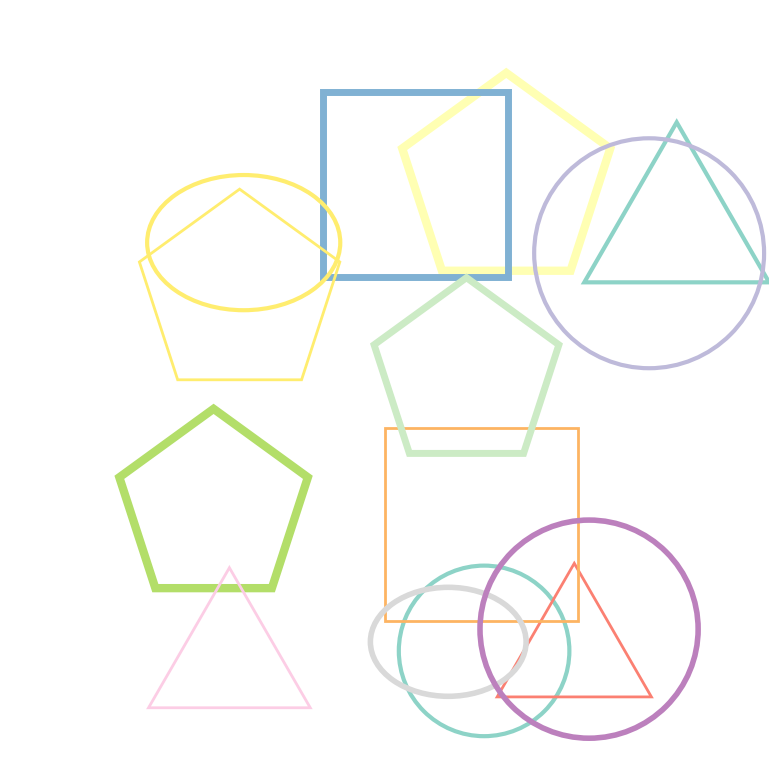[{"shape": "circle", "thickness": 1.5, "radius": 0.55, "center": [0.629, 0.155]}, {"shape": "triangle", "thickness": 1.5, "radius": 0.69, "center": [0.879, 0.703]}, {"shape": "pentagon", "thickness": 3, "radius": 0.71, "center": [0.657, 0.763]}, {"shape": "circle", "thickness": 1.5, "radius": 0.75, "center": [0.843, 0.671]}, {"shape": "triangle", "thickness": 1, "radius": 0.58, "center": [0.746, 0.153]}, {"shape": "square", "thickness": 2.5, "radius": 0.6, "center": [0.539, 0.76]}, {"shape": "square", "thickness": 1, "radius": 0.62, "center": [0.625, 0.319]}, {"shape": "pentagon", "thickness": 3, "radius": 0.64, "center": [0.277, 0.34]}, {"shape": "triangle", "thickness": 1, "radius": 0.61, "center": [0.298, 0.141]}, {"shape": "oval", "thickness": 2, "radius": 0.51, "center": [0.582, 0.166]}, {"shape": "circle", "thickness": 2, "radius": 0.71, "center": [0.765, 0.183]}, {"shape": "pentagon", "thickness": 2.5, "radius": 0.63, "center": [0.606, 0.513]}, {"shape": "oval", "thickness": 1.5, "radius": 0.63, "center": [0.316, 0.685]}, {"shape": "pentagon", "thickness": 1, "radius": 0.68, "center": [0.311, 0.617]}]